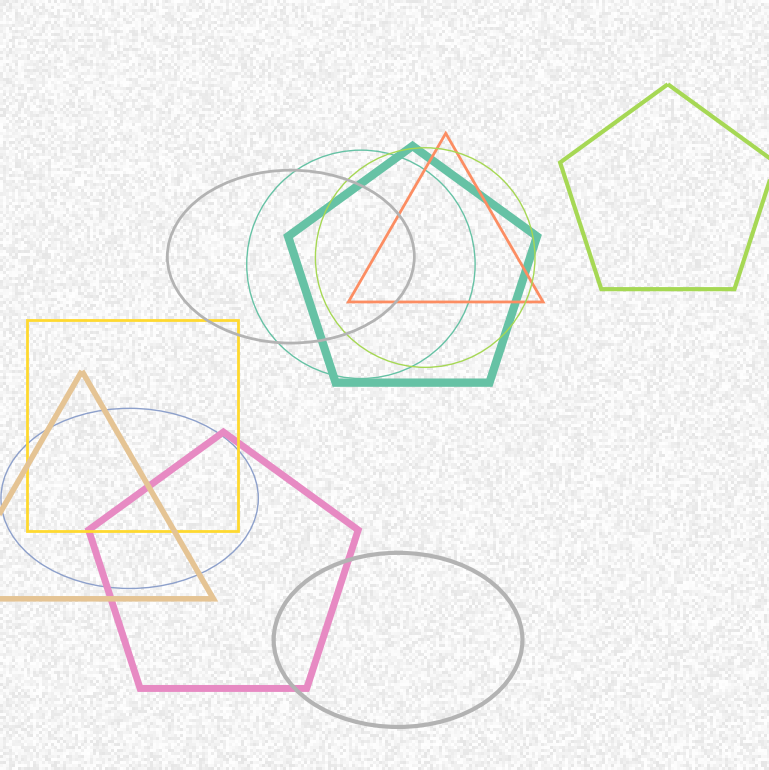[{"shape": "circle", "thickness": 0.5, "radius": 0.74, "center": [0.469, 0.657]}, {"shape": "pentagon", "thickness": 3, "radius": 0.85, "center": [0.536, 0.641]}, {"shape": "triangle", "thickness": 1, "radius": 0.73, "center": [0.579, 0.681]}, {"shape": "oval", "thickness": 0.5, "radius": 0.84, "center": [0.168, 0.353]}, {"shape": "pentagon", "thickness": 2.5, "radius": 0.92, "center": [0.29, 0.255]}, {"shape": "pentagon", "thickness": 1.5, "radius": 0.74, "center": [0.867, 0.743]}, {"shape": "circle", "thickness": 0.5, "radius": 0.71, "center": [0.552, 0.666]}, {"shape": "square", "thickness": 1, "radius": 0.68, "center": [0.172, 0.447]}, {"shape": "triangle", "thickness": 2, "radius": 0.99, "center": [0.106, 0.321]}, {"shape": "oval", "thickness": 1, "radius": 0.8, "center": [0.378, 0.667]}, {"shape": "oval", "thickness": 1.5, "radius": 0.81, "center": [0.517, 0.169]}]